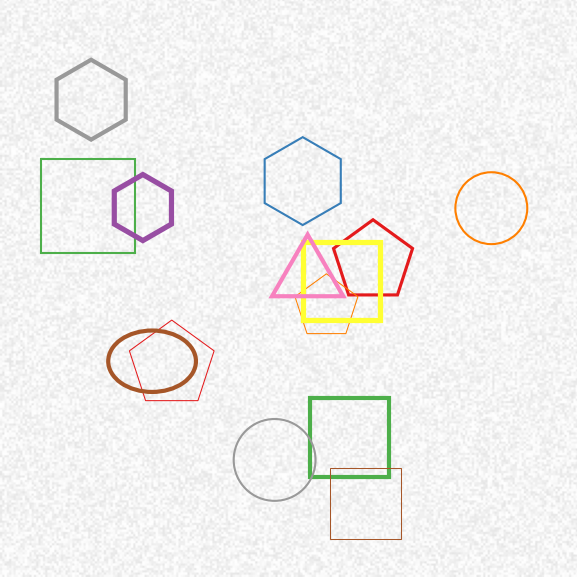[{"shape": "pentagon", "thickness": 1.5, "radius": 0.36, "center": [0.646, 0.547]}, {"shape": "pentagon", "thickness": 0.5, "radius": 0.39, "center": [0.297, 0.368]}, {"shape": "hexagon", "thickness": 1, "radius": 0.38, "center": [0.524, 0.686]}, {"shape": "square", "thickness": 2, "radius": 0.34, "center": [0.605, 0.242]}, {"shape": "square", "thickness": 1, "radius": 0.41, "center": [0.152, 0.643]}, {"shape": "hexagon", "thickness": 2.5, "radius": 0.29, "center": [0.247, 0.64]}, {"shape": "circle", "thickness": 1, "radius": 0.31, "center": [0.851, 0.639]}, {"shape": "pentagon", "thickness": 0.5, "radius": 0.29, "center": [0.565, 0.468]}, {"shape": "square", "thickness": 2.5, "radius": 0.34, "center": [0.591, 0.513]}, {"shape": "oval", "thickness": 2, "radius": 0.38, "center": [0.263, 0.374]}, {"shape": "square", "thickness": 0.5, "radius": 0.31, "center": [0.632, 0.127]}, {"shape": "triangle", "thickness": 2, "radius": 0.36, "center": [0.533, 0.522]}, {"shape": "circle", "thickness": 1, "radius": 0.35, "center": [0.476, 0.203]}, {"shape": "hexagon", "thickness": 2, "radius": 0.35, "center": [0.158, 0.827]}]